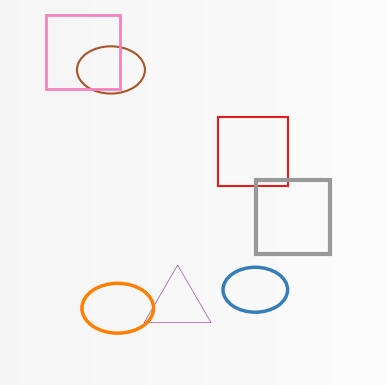[{"shape": "square", "thickness": 1.5, "radius": 0.45, "center": [0.653, 0.607]}, {"shape": "oval", "thickness": 2.5, "radius": 0.42, "center": [0.659, 0.247]}, {"shape": "triangle", "thickness": 0.5, "radius": 0.5, "center": [0.458, 0.212]}, {"shape": "oval", "thickness": 2.5, "radius": 0.46, "center": [0.304, 0.199]}, {"shape": "oval", "thickness": 1.5, "radius": 0.44, "center": [0.286, 0.818]}, {"shape": "square", "thickness": 2, "radius": 0.48, "center": [0.214, 0.865]}, {"shape": "square", "thickness": 3, "radius": 0.48, "center": [0.756, 0.436]}]